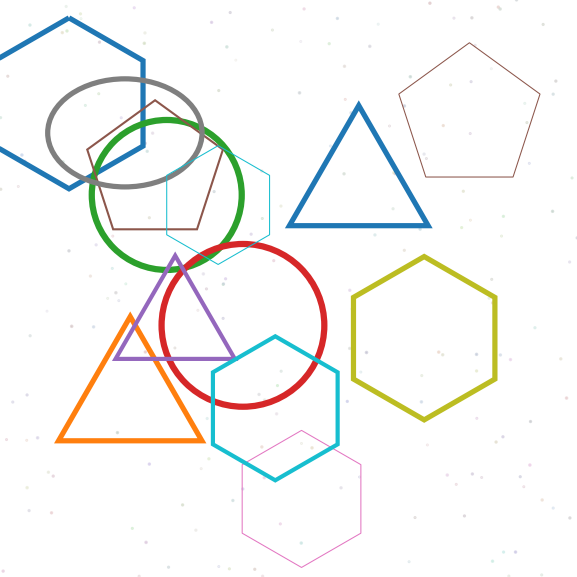[{"shape": "hexagon", "thickness": 2.5, "radius": 0.74, "center": [0.119, 0.82]}, {"shape": "triangle", "thickness": 2.5, "radius": 0.69, "center": [0.621, 0.678]}, {"shape": "triangle", "thickness": 2.5, "radius": 0.72, "center": [0.226, 0.308]}, {"shape": "circle", "thickness": 3, "radius": 0.65, "center": [0.289, 0.662]}, {"shape": "circle", "thickness": 3, "radius": 0.7, "center": [0.421, 0.436]}, {"shape": "triangle", "thickness": 2, "radius": 0.6, "center": [0.303, 0.437]}, {"shape": "pentagon", "thickness": 1, "radius": 0.62, "center": [0.269, 0.702]}, {"shape": "pentagon", "thickness": 0.5, "radius": 0.64, "center": [0.813, 0.797]}, {"shape": "hexagon", "thickness": 0.5, "radius": 0.59, "center": [0.522, 0.135]}, {"shape": "oval", "thickness": 2.5, "radius": 0.67, "center": [0.216, 0.769]}, {"shape": "hexagon", "thickness": 2.5, "radius": 0.71, "center": [0.735, 0.413]}, {"shape": "hexagon", "thickness": 0.5, "radius": 0.51, "center": [0.378, 0.644]}, {"shape": "hexagon", "thickness": 2, "radius": 0.62, "center": [0.477, 0.292]}]